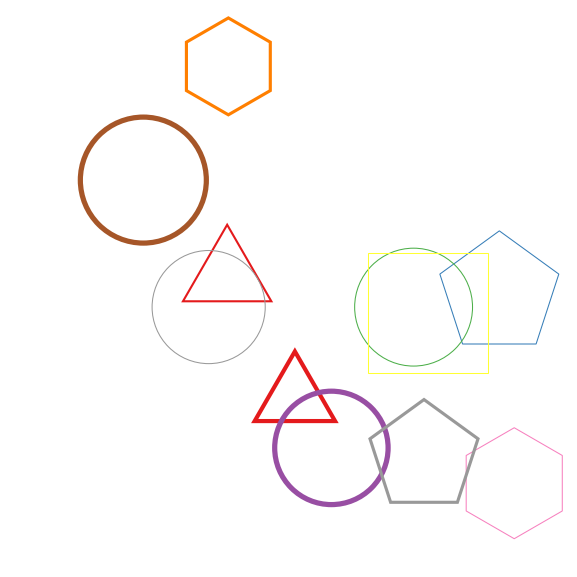[{"shape": "triangle", "thickness": 2, "radius": 0.4, "center": [0.511, 0.31]}, {"shape": "triangle", "thickness": 1, "radius": 0.44, "center": [0.393, 0.522]}, {"shape": "pentagon", "thickness": 0.5, "radius": 0.54, "center": [0.865, 0.491]}, {"shape": "circle", "thickness": 0.5, "radius": 0.51, "center": [0.716, 0.467]}, {"shape": "circle", "thickness": 2.5, "radius": 0.49, "center": [0.574, 0.224]}, {"shape": "hexagon", "thickness": 1.5, "radius": 0.42, "center": [0.395, 0.884]}, {"shape": "square", "thickness": 0.5, "radius": 0.52, "center": [0.741, 0.457]}, {"shape": "circle", "thickness": 2.5, "radius": 0.55, "center": [0.248, 0.687]}, {"shape": "hexagon", "thickness": 0.5, "radius": 0.48, "center": [0.89, 0.162]}, {"shape": "pentagon", "thickness": 1.5, "radius": 0.49, "center": [0.734, 0.209]}, {"shape": "circle", "thickness": 0.5, "radius": 0.49, "center": [0.361, 0.467]}]